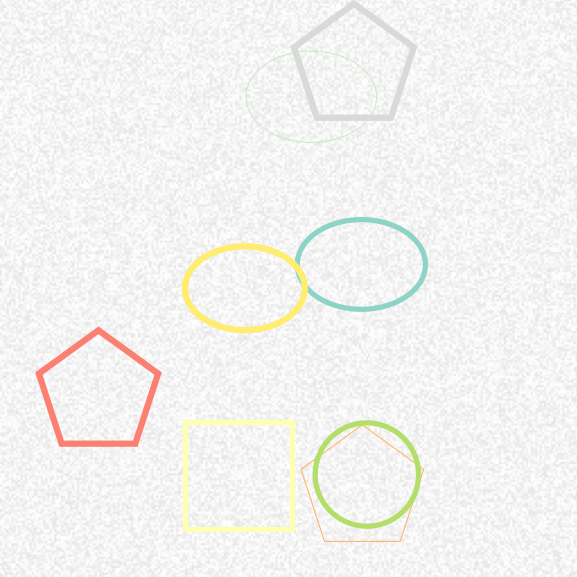[{"shape": "oval", "thickness": 2.5, "radius": 0.55, "center": [0.626, 0.541]}, {"shape": "square", "thickness": 2.5, "radius": 0.46, "center": [0.413, 0.176]}, {"shape": "pentagon", "thickness": 3, "radius": 0.54, "center": [0.171, 0.319]}, {"shape": "pentagon", "thickness": 0.5, "radius": 0.56, "center": [0.627, 0.152]}, {"shape": "circle", "thickness": 2.5, "radius": 0.45, "center": [0.635, 0.177]}, {"shape": "pentagon", "thickness": 3, "radius": 0.55, "center": [0.613, 0.883]}, {"shape": "oval", "thickness": 0.5, "radius": 0.57, "center": [0.539, 0.832]}, {"shape": "oval", "thickness": 3, "radius": 0.52, "center": [0.424, 0.5]}]